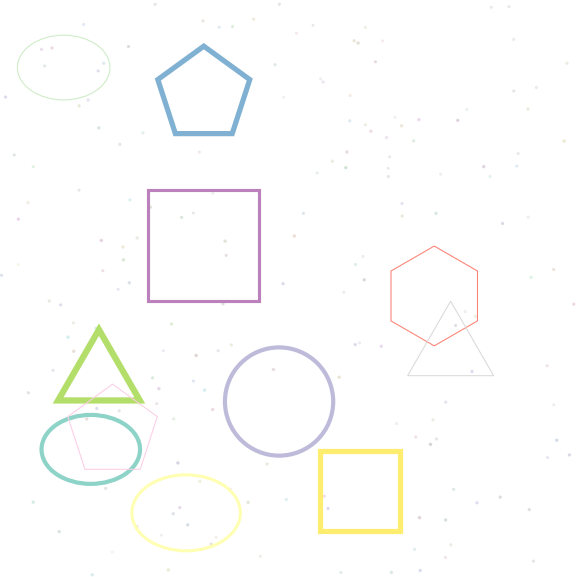[{"shape": "oval", "thickness": 2, "radius": 0.43, "center": [0.157, 0.221]}, {"shape": "oval", "thickness": 1.5, "radius": 0.47, "center": [0.322, 0.111]}, {"shape": "circle", "thickness": 2, "radius": 0.47, "center": [0.483, 0.304]}, {"shape": "hexagon", "thickness": 0.5, "radius": 0.43, "center": [0.752, 0.487]}, {"shape": "pentagon", "thickness": 2.5, "radius": 0.42, "center": [0.353, 0.835]}, {"shape": "triangle", "thickness": 3, "radius": 0.41, "center": [0.171, 0.347]}, {"shape": "pentagon", "thickness": 0.5, "radius": 0.41, "center": [0.195, 0.253]}, {"shape": "triangle", "thickness": 0.5, "radius": 0.43, "center": [0.78, 0.392]}, {"shape": "square", "thickness": 1.5, "radius": 0.48, "center": [0.353, 0.573]}, {"shape": "oval", "thickness": 0.5, "radius": 0.4, "center": [0.11, 0.882]}, {"shape": "square", "thickness": 2.5, "radius": 0.35, "center": [0.624, 0.149]}]